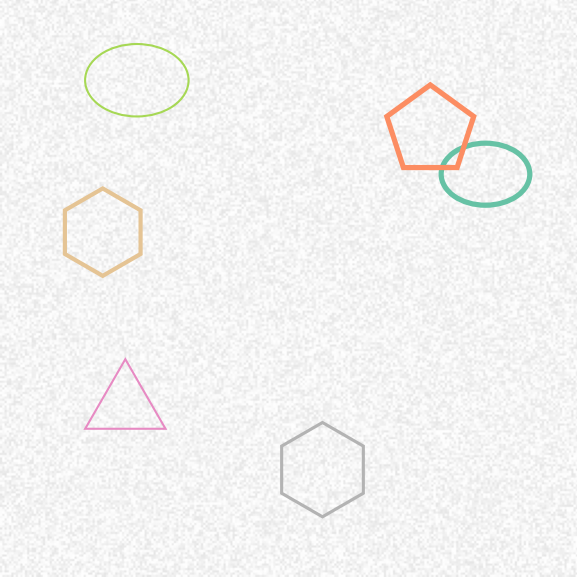[{"shape": "oval", "thickness": 2.5, "radius": 0.38, "center": [0.841, 0.697]}, {"shape": "pentagon", "thickness": 2.5, "radius": 0.4, "center": [0.745, 0.773]}, {"shape": "triangle", "thickness": 1, "radius": 0.4, "center": [0.217, 0.297]}, {"shape": "oval", "thickness": 1, "radius": 0.45, "center": [0.237, 0.86]}, {"shape": "hexagon", "thickness": 2, "radius": 0.38, "center": [0.178, 0.597]}, {"shape": "hexagon", "thickness": 1.5, "radius": 0.41, "center": [0.558, 0.186]}]